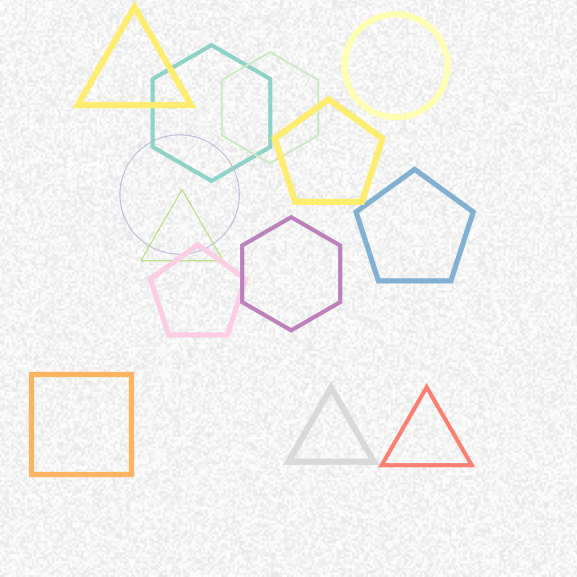[{"shape": "hexagon", "thickness": 2, "radius": 0.59, "center": [0.366, 0.803]}, {"shape": "circle", "thickness": 3, "radius": 0.45, "center": [0.686, 0.885]}, {"shape": "circle", "thickness": 0.5, "radius": 0.52, "center": [0.311, 0.662]}, {"shape": "triangle", "thickness": 2, "radius": 0.45, "center": [0.739, 0.239]}, {"shape": "pentagon", "thickness": 2.5, "radius": 0.53, "center": [0.718, 0.599]}, {"shape": "square", "thickness": 2.5, "radius": 0.43, "center": [0.14, 0.265]}, {"shape": "triangle", "thickness": 0.5, "radius": 0.41, "center": [0.315, 0.589]}, {"shape": "pentagon", "thickness": 2.5, "radius": 0.43, "center": [0.343, 0.489]}, {"shape": "triangle", "thickness": 3, "radius": 0.43, "center": [0.573, 0.242]}, {"shape": "hexagon", "thickness": 2, "radius": 0.49, "center": [0.504, 0.525]}, {"shape": "hexagon", "thickness": 1, "radius": 0.48, "center": [0.467, 0.813]}, {"shape": "pentagon", "thickness": 3, "radius": 0.49, "center": [0.569, 0.729]}, {"shape": "triangle", "thickness": 3, "radius": 0.57, "center": [0.233, 0.874]}]